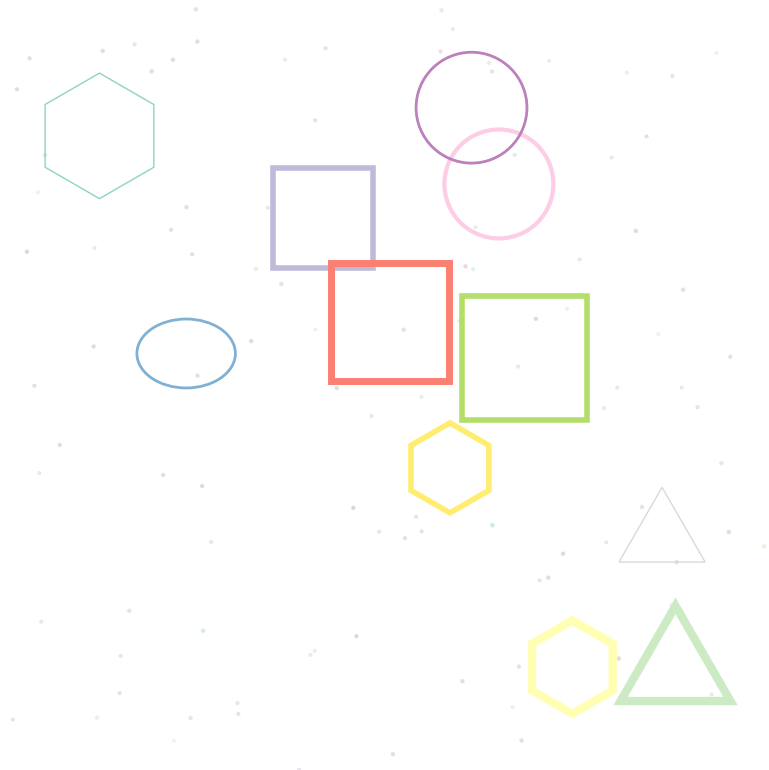[{"shape": "hexagon", "thickness": 0.5, "radius": 0.41, "center": [0.129, 0.824]}, {"shape": "hexagon", "thickness": 3, "radius": 0.3, "center": [0.743, 0.134]}, {"shape": "square", "thickness": 2, "radius": 0.32, "center": [0.419, 0.717]}, {"shape": "square", "thickness": 2.5, "radius": 0.38, "center": [0.507, 0.582]}, {"shape": "oval", "thickness": 1, "radius": 0.32, "center": [0.242, 0.541]}, {"shape": "square", "thickness": 2, "radius": 0.41, "center": [0.681, 0.535]}, {"shape": "circle", "thickness": 1.5, "radius": 0.35, "center": [0.648, 0.761]}, {"shape": "triangle", "thickness": 0.5, "radius": 0.32, "center": [0.86, 0.302]}, {"shape": "circle", "thickness": 1, "radius": 0.36, "center": [0.612, 0.86]}, {"shape": "triangle", "thickness": 3, "radius": 0.41, "center": [0.877, 0.131]}, {"shape": "hexagon", "thickness": 2, "radius": 0.29, "center": [0.584, 0.392]}]